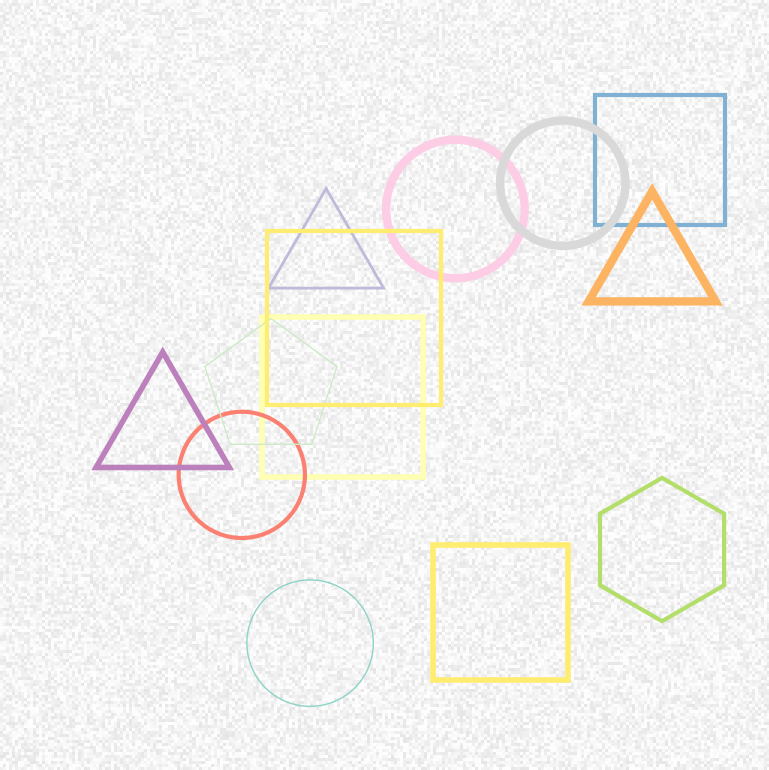[{"shape": "circle", "thickness": 0.5, "radius": 0.41, "center": [0.403, 0.165]}, {"shape": "square", "thickness": 2, "radius": 0.52, "center": [0.445, 0.484]}, {"shape": "triangle", "thickness": 1, "radius": 0.43, "center": [0.423, 0.669]}, {"shape": "circle", "thickness": 1.5, "radius": 0.41, "center": [0.314, 0.383]}, {"shape": "square", "thickness": 1.5, "radius": 0.42, "center": [0.857, 0.792]}, {"shape": "triangle", "thickness": 3, "radius": 0.48, "center": [0.847, 0.656]}, {"shape": "hexagon", "thickness": 1.5, "radius": 0.47, "center": [0.86, 0.286]}, {"shape": "circle", "thickness": 3, "radius": 0.45, "center": [0.591, 0.729]}, {"shape": "circle", "thickness": 3, "radius": 0.41, "center": [0.731, 0.762]}, {"shape": "triangle", "thickness": 2, "radius": 0.5, "center": [0.211, 0.443]}, {"shape": "pentagon", "thickness": 0.5, "radius": 0.45, "center": [0.352, 0.496]}, {"shape": "square", "thickness": 2, "radius": 0.44, "center": [0.65, 0.204]}, {"shape": "square", "thickness": 1.5, "radius": 0.56, "center": [0.46, 0.587]}]